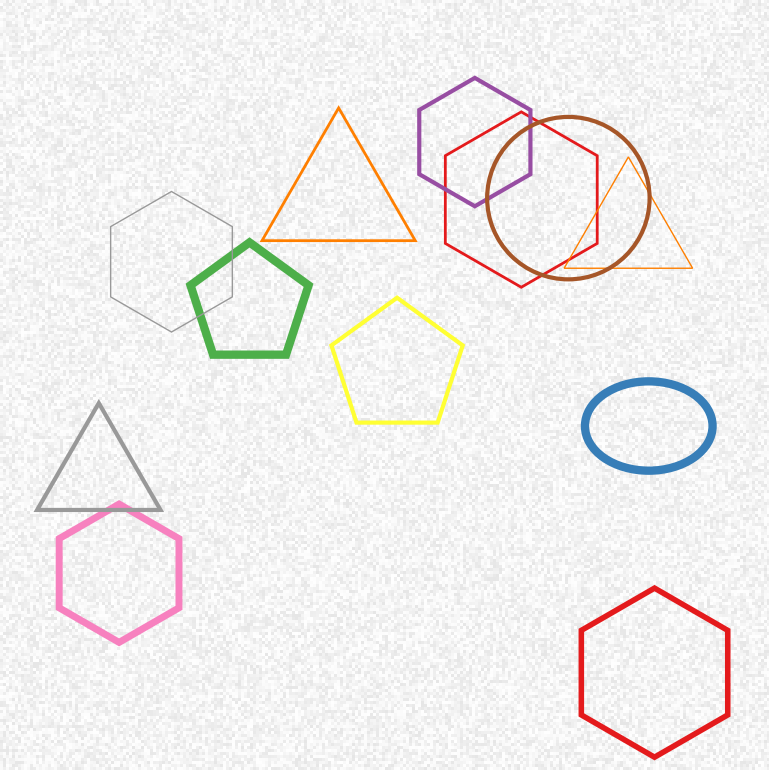[{"shape": "hexagon", "thickness": 1, "radius": 0.57, "center": [0.677, 0.741]}, {"shape": "hexagon", "thickness": 2, "radius": 0.55, "center": [0.85, 0.126]}, {"shape": "oval", "thickness": 3, "radius": 0.41, "center": [0.843, 0.447]}, {"shape": "pentagon", "thickness": 3, "radius": 0.4, "center": [0.324, 0.605]}, {"shape": "hexagon", "thickness": 1.5, "radius": 0.42, "center": [0.617, 0.815]}, {"shape": "triangle", "thickness": 1, "radius": 0.57, "center": [0.44, 0.745]}, {"shape": "triangle", "thickness": 0.5, "radius": 0.48, "center": [0.816, 0.7]}, {"shape": "pentagon", "thickness": 1.5, "radius": 0.45, "center": [0.516, 0.524]}, {"shape": "circle", "thickness": 1.5, "radius": 0.53, "center": [0.738, 0.743]}, {"shape": "hexagon", "thickness": 2.5, "radius": 0.45, "center": [0.155, 0.256]}, {"shape": "hexagon", "thickness": 0.5, "radius": 0.46, "center": [0.223, 0.66]}, {"shape": "triangle", "thickness": 1.5, "radius": 0.46, "center": [0.128, 0.384]}]